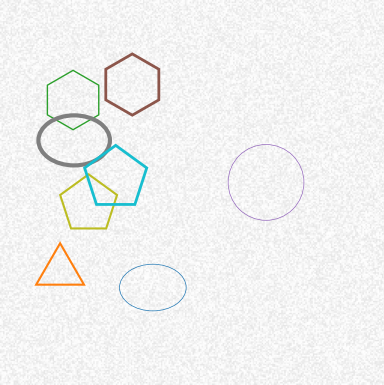[{"shape": "oval", "thickness": 0.5, "radius": 0.43, "center": [0.397, 0.253]}, {"shape": "triangle", "thickness": 1.5, "radius": 0.36, "center": [0.156, 0.296]}, {"shape": "hexagon", "thickness": 1, "radius": 0.39, "center": [0.19, 0.74]}, {"shape": "circle", "thickness": 0.5, "radius": 0.49, "center": [0.691, 0.526]}, {"shape": "hexagon", "thickness": 2, "radius": 0.4, "center": [0.344, 0.78]}, {"shape": "oval", "thickness": 3, "radius": 0.46, "center": [0.193, 0.635]}, {"shape": "pentagon", "thickness": 1.5, "radius": 0.39, "center": [0.23, 0.469]}, {"shape": "pentagon", "thickness": 2, "radius": 0.42, "center": [0.3, 0.538]}]